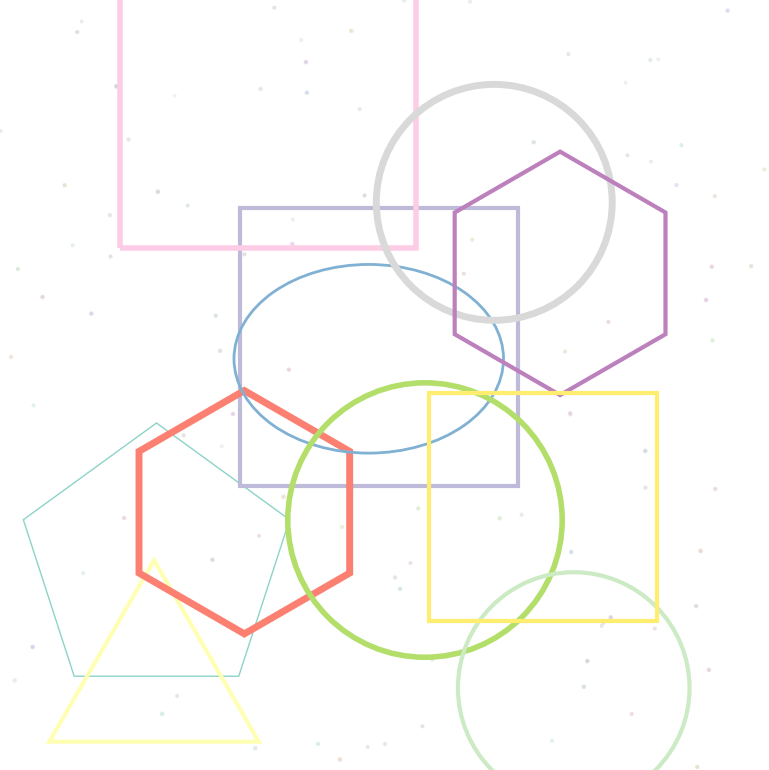[{"shape": "pentagon", "thickness": 0.5, "radius": 0.91, "center": [0.203, 0.269]}, {"shape": "triangle", "thickness": 1.5, "radius": 0.79, "center": [0.2, 0.115]}, {"shape": "square", "thickness": 1.5, "radius": 0.9, "center": [0.492, 0.549]}, {"shape": "hexagon", "thickness": 2.5, "radius": 0.79, "center": [0.317, 0.335]}, {"shape": "oval", "thickness": 1, "radius": 0.88, "center": [0.479, 0.534]}, {"shape": "circle", "thickness": 2, "radius": 0.89, "center": [0.552, 0.325]}, {"shape": "square", "thickness": 2, "radius": 0.96, "center": [0.348, 0.87]}, {"shape": "circle", "thickness": 2.5, "radius": 0.77, "center": [0.642, 0.737]}, {"shape": "hexagon", "thickness": 1.5, "radius": 0.79, "center": [0.727, 0.645]}, {"shape": "circle", "thickness": 1.5, "radius": 0.75, "center": [0.745, 0.106]}, {"shape": "square", "thickness": 1.5, "radius": 0.74, "center": [0.705, 0.341]}]